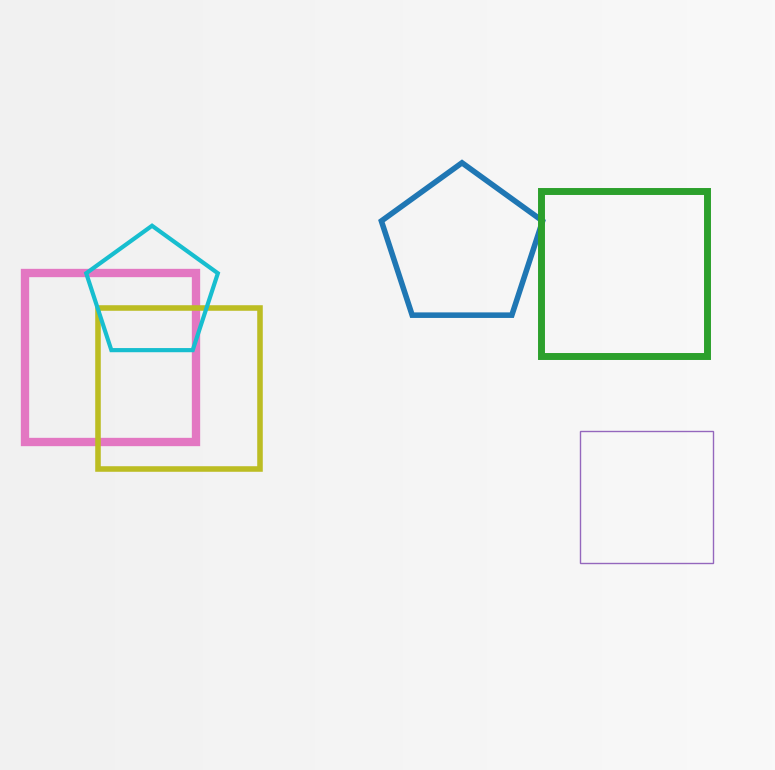[{"shape": "pentagon", "thickness": 2, "radius": 0.55, "center": [0.596, 0.679]}, {"shape": "square", "thickness": 2.5, "radius": 0.54, "center": [0.805, 0.645]}, {"shape": "square", "thickness": 0.5, "radius": 0.43, "center": [0.834, 0.355]}, {"shape": "square", "thickness": 3, "radius": 0.55, "center": [0.143, 0.536]}, {"shape": "square", "thickness": 2, "radius": 0.52, "center": [0.231, 0.495]}, {"shape": "pentagon", "thickness": 1.5, "radius": 0.45, "center": [0.196, 0.618]}]